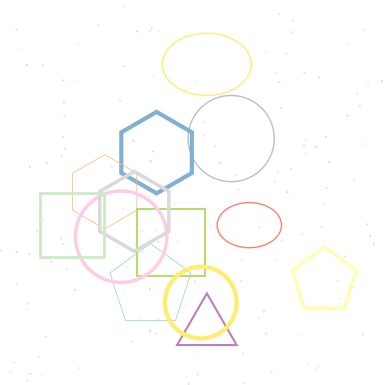[{"shape": "pentagon", "thickness": 0.5, "radius": 0.55, "center": [0.391, 0.257]}, {"shape": "pentagon", "thickness": 2.5, "radius": 0.44, "center": [0.843, 0.27]}, {"shape": "circle", "thickness": 1, "radius": 0.56, "center": [0.6, 0.64]}, {"shape": "oval", "thickness": 1, "radius": 0.42, "center": [0.648, 0.415]}, {"shape": "hexagon", "thickness": 3, "radius": 0.53, "center": [0.407, 0.604]}, {"shape": "hexagon", "thickness": 0.5, "radius": 0.48, "center": [0.272, 0.502]}, {"shape": "square", "thickness": 1.5, "radius": 0.44, "center": [0.444, 0.37]}, {"shape": "circle", "thickness": 2.5, "radius": 0.59, "center": [0.315, 0.385]}, {"shape": "hexagon", "thickness": 2.5, "radius": 0.52, "center": [0.349, 0.451]}, {"shape": "triangle", "thickness": 1.5, "radius": 0.45, "center": [0.537, 0.148]}, {"shape": "square", "thickness": 2, "radius": 0.41, "center": [0.187, 0.415]}, {"shape": "circle", "thickness": 3, "radius": 0.47, "center": [0.522, 0.214]}, {"shape": "oval", "thickness": 1, "radius": 0.58, "center": [0.537, 0.833]}]